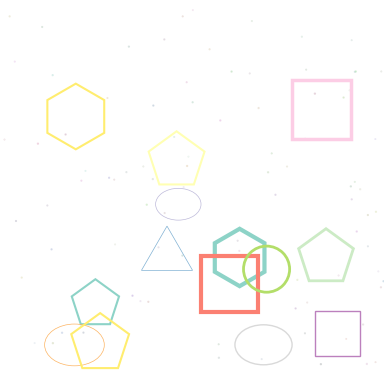[{"shape": "pentagon", "thickness": 1.5, "radius": 0.32, "center": [0.248, 0.21]}, {"shape": "hexagon", "thickness": 3, "radius": 0.37, "center": [0.622, 0.331]}, {"shape": "pentagon", "thickness": 1.5, "radius": 0.38, "center": [0.459, 0.583]}, {"shape": "oval", "thickness": 0.5, "radius": 0.29, "center": [0.463, 0.47]}, {"shape": "square", "thickness": 3, "radius": 0.37, "center": [0.596, 0.263]}, {"shape": "triangle", "thickness": 0.5, "radius": 0.38, "center": [0.434, 0.336]}, {"shape": "oval", "thickness": 0.5, "radius": 0.39, "center": [0.193, 0.104]}, {"shape": "circle", "thickness": 2, "radius": 0.3, "center": [0.692, 0.301]}, {"shape": "square", "thickness": 2.5, "radius": 0.38, "center": [0.835, 0.716]}, {"shape": "oval", "thickness": 1, "radius": 0.37, "center": [0.684, 0.104]}, {"shape": "square", "thickness": 1, "radius": 0.29, "center": [0.877, 0.135]}, {"shape": "pentagon", "thickness": 2, "radius": 0.37, "center": [0.847, 0.331]}, {"shape": "hexagon", "thickness": 1.5, "radius": 0.43, "center": [0.197, 0.697]}, {"shape": "pentagon", "thickness": 1.5, "radius": 0.39, "center": [0.26, 0.108]}]